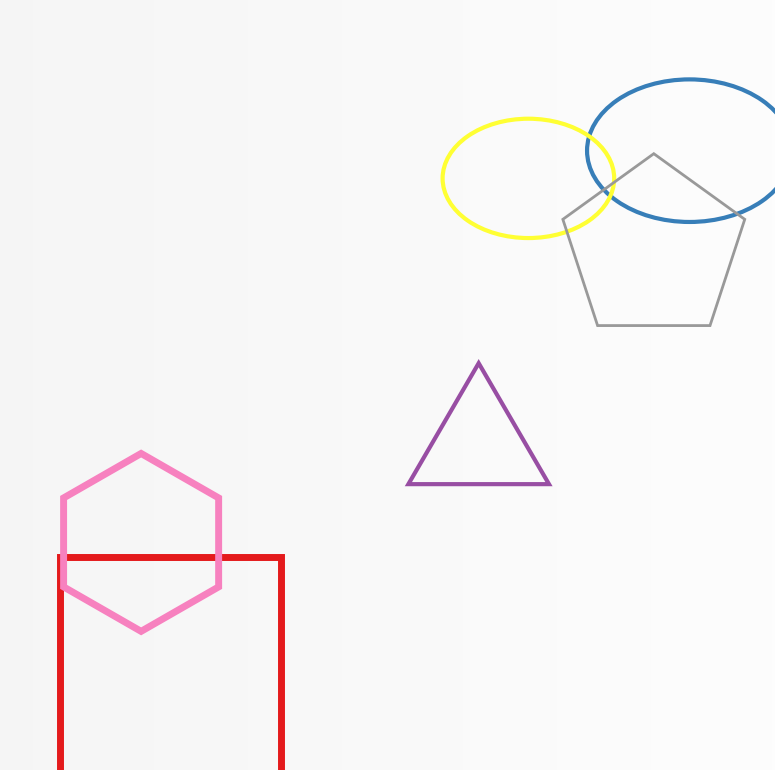[{"shape": "square", "thickness": 2.5, "radius": 0.71, "center": [0.22, 0.135]}, {"shape": "oval", "thickness": 1.5, "radius": 0.66, "center": [0.89, 0.804]}, {"shape": "triangle", "thickness": 1.5, "radius": 0.52, "center": [0.618, 0.424]}, {"shape": "oval", "thickness": 1.5, "radius": 0.55, "center": [0.682, 0.768]}, {"shape": "hexagon", "thickness": 2.5, "radius": 0.58, "center": [0.182, 0.296]}, {"shape": "pentagon", "thickness": 1, "radius": 0.62, "center": [0.844, 0.677]}]